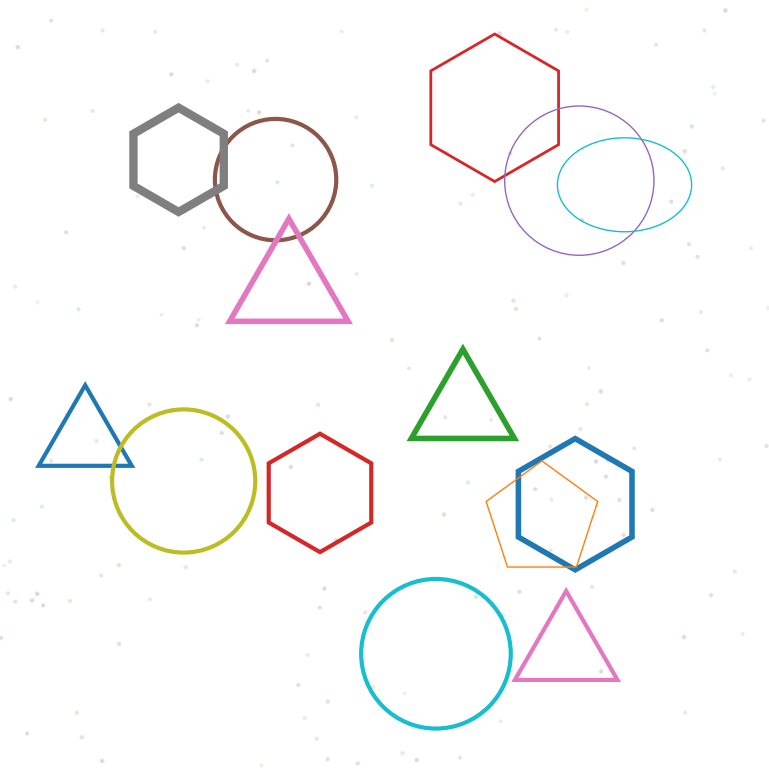[{"shape": "hexagon", "thickness": 2, "radius": 0.43, "center": [0.747, 0.345]}, {"shape": "triangle", "thickness": 1.5, "radius": 0.35, "center": [0.111, 0.43]}, {"shape": "pentagon", "thickness": 0.5, "radius": 0.38, "center": [0.704, 0.325]}, {"shape": "triangle", "thickness": 2, "radius": 0.39, "center": [0.601, 0.469]}, {"shape": "hexagon", "thickness": 1.5, "radius": 0.38, "center": [0.416, 0.36]}, {"shape": "hexagon", "thickness": 1, "radius": 0.48, "center": [0.642, 0.86]}, {"shape": "circle", "thickness": 0.5, "radius": 0.48, "center": [0.752, 0.765]}, {"shape": "circle", "thickness": 1.5, "radius": 0.39, "center": [0.358, 0.767]}, {"shape": "triangle", "thickness": 1.5, "radius": 0.38, "center": [0.735, 0.155]}, {"shape": "triangle", "thickness": 2, "radius": 0.44, "center": [0.375, 0.627]}, {"shape": "hexagon", "thickness": 3, "radius": 0.34, "center": [0.232, 0.792]}, {"shape": "circle", "thickness": 1.5, "radius": 0.46, "center": [0.239, 0.375]}, {"shape": "circle", "thickness": 1.5, "radius": 0.49, "center": [0.566, 0.151]}, {"shape": "oval", "thickness": 0.5, "radius": 0.44, "center": [0.811, 0.76]}]